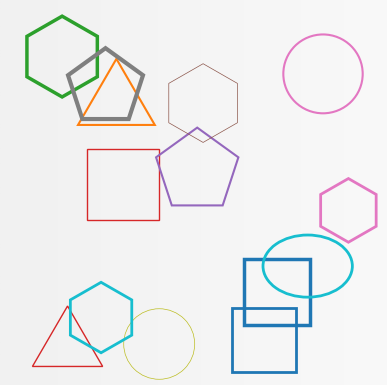[{"shape": "square", "thickness": 2.5, "radius": 0.43, "center": [0.715, 0.241]}, {"shape": "square", "thickness": 2, "radius": 0.42, "center": [0.681, 0.118]}, {"shape": "triangle", "thickness": 1.5, "radius": 0.57, "center": [0.3, 0.733]}, {"shape": "hexagon", "thickness": 2.5, "radius": 0.52, "center": [0.16, 0.853]}, {"shape": "triangle", "thickness": 1, "radius": 0.52, "center": [0.174, 0.1]}, {"shape": "square", "thickness": 1, "radius": 0.46, "center": [0.317, 0.52]}, {"shape": "pentagon", "thickness": 1.5, "radius": 0.56, "center": [0.509, 0.557]}, {"shape": "hexagon", "thickness": 0.5, "radius": 0.51, "center": [0.524, 0.732]}, {"shape": "circle", "thickness": 1.5, "radius": 0.51, "center": [0.834, 0.808]}, {"shape": "hexagon", "thickness": 2, "radius": 0.41, "center": [0.899, 0.454]}, {"shape": "pentagon", "thickness": 3, "radius": 0.51, "center": [0.272, 0.773]}, {"shape": "circle", "thickness": 0.5, "radius": 0.46, "center": [0.411, 0.106]}, {"shape": "hexagon", "thickness": 2, "radius": 0.46, "center": [0.261, 0.175]}, {"shape": "oval", "thickness": 2, "radius": 0.58, "center": [0.794, 0.309]}]